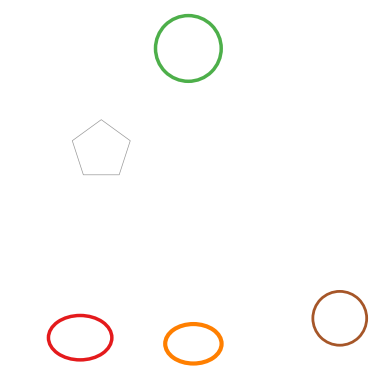[{"shape": "oval", "thickness": 2.5, "radius": 0.41, "center": [0.208, 0.123]}, {"shape": "circle", "thickness": 2.5, "radius": 0.43, "center": [0.489, 0.874]}, {"shape": "oval", "thickness": 3, "radius": 0.37, "center": [0.502, 0.107]}, {"shape": "circle", "thickness": 2, "radius": 0.35, "center": [0.883, 0.173]}, {"shape": "pentagon", "thickness": 0.5, "radius": 0.4, "center": [0.263, 0.61]}]